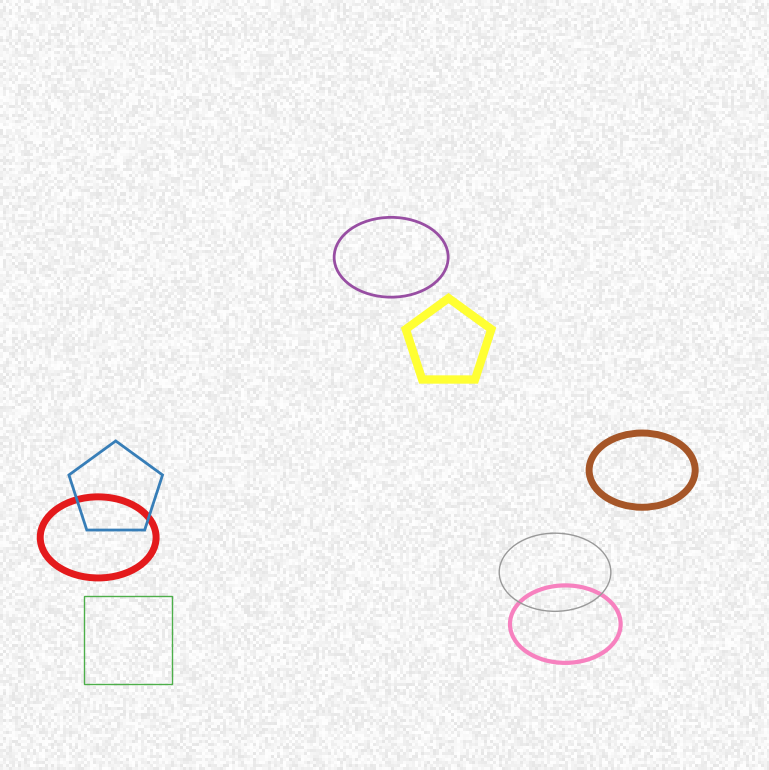[{"shape": "oval", "thickness": 2.5, "radius": 0.38, "center": [0.127, 0.302]}, {"shape": "pentagon", "thickness": 1, "radius": 0.32, "center": [0.15, 0.363]}, {"shape": "square", "thickness": 0.5, "radius": 0.29, "center": [0.166, 0.169]}, {"shape": "oval", "thickness": 1, "radius": 0.37, "center": [0.508, 0.666]}, {"shape": "pentagon", "thickness": 3, "radius": 0.29, "center": [0.583, 0.554]}, {"shape": "oval", "thickness": 2.5, "radius": 0.34, "center": [0.834, 0.389]}, {"shape": "oval", "thickness": 1.5, "radius": 0.36, "center": [0.734, 0.189]}, {"shape": "oval", "thickness": 0.5, "radius": 0.36, "center": [0.721, 0.257]}]